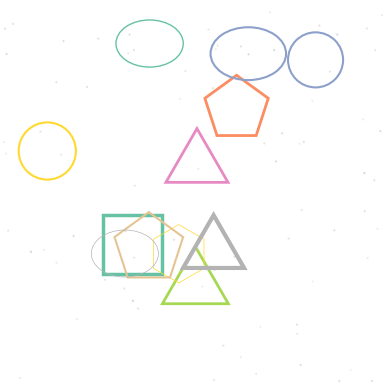[{"shape": "oval", "thickness": 1, "radius": 0.44, "center": [0.389, 0.887]}, {"shape": "square", "thickness": 2.5, "radius": 0.39, "center": [0.344, 0.364]}, {"shape": "pentagon", "thickness": 2, "radius": 0.43, "center": [0.614, 0.718]}, {"shape": "circle", "thickness": 1.5, "radius": 0.36, "center": [0.82, 0.844]}, {"shape": "oval", "thickness": 1.5, "radius": 0.49, "center": [0.645, 0.861]}, {"shape": "triangle", "thickness": 2, "radius": 0.47, "center": [0.512, 0.573]}, {"shape": "triangle", "thickness": 2, "radius": 0.49, "center": [0.507, 0.261]}, {"shape": "circle", "thickness": 1.5, "radius": 0.37, "center": [0.123, 0.608]}, {"shape": "hexagon", "thickness": 0.5, "radius": 0.38, "center": [0.464, 0.341]}, {"shape": "pentagon", "thickness": 1.5, "radius": 0.47, "center": [0.387, 0.355]}, {"shape": "triangle", "thickness": 3, "radius": 0.46, "center": [0.555, 0.35]}, {"shape": "oval", "thickness": 0.5, "radius": 0.44, "center": [0.324, 0.342]}]